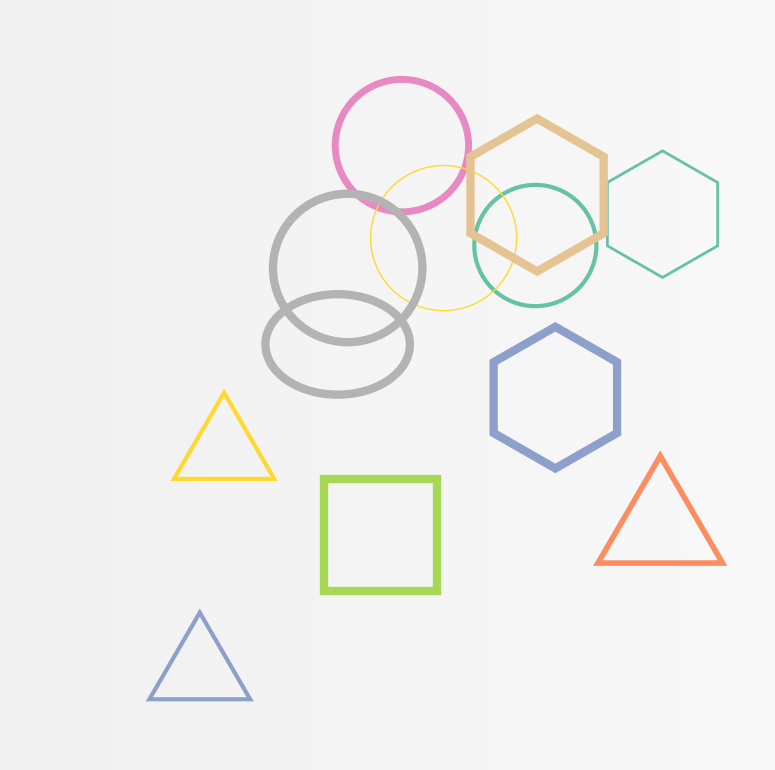[{"shape": "hexagon", "thickness": 1, "radius": 0.41, "center": [0.855, 0.722]}, {"shape": "circle", "thickness": 1.5, "radius": 0.39, "center": [0.691, 0.681]}, {"shape": "triangle", "thickness": 2, "radius": 0.46, "center": [0.852, 0.315]}, {"shape": "hexagon", "thickness": 3, "radius": 0.46, "center": [0.717, 0.484]}, {"shape": "triangle", "thickness": 1.5, "radius": 0.38, "center": [0.258, 0.129]}, {"shape": "circle", "thickness": 2.5, "radius": 0.43, "center": [0.519, 0.811]}, {"shape": "square", "thickness": 3, "radius": 0.37, "center": [0.491, 0.305]}, {"shape": "triangle", "thickness": 1.5, "radius": 0.37, "center": [0.289, 0.415]}, {"shape": "circle", "thickness": 0.5, "radius": 0.47, "center": [0.572, 0.691]}, {"shape": "hexagon", "thickness": 3, "radius": 0.5, "center": [0.693, 0.747]}, {"shape": "circle", "thickness": 3, "radius": 0.48, "center": [0.449, 0.652]}, {"shape": "oval", "thickness": 3, "radius": 0.47, "center": [0.436, 0.553]}]